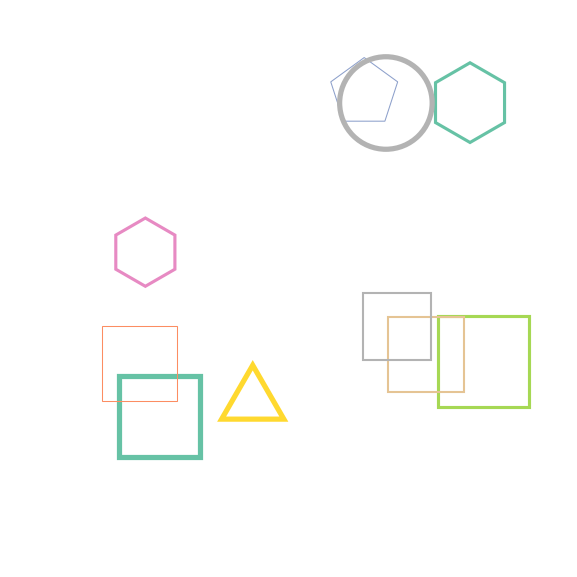[{"shape": "hexagon", "thickness": 1.5, "radius": 0.35, "center": [0.814, 0.821]}, {"shape": "square", "thickness": 2.5, "radius": 0.35, "center": [0.276, 0.278]}, {"shape": "square", "thickness": 0.5, "radius": 0.33, "center": [0.242, 0.369]}, {"shape": "pentagon", "thickness": 0.5, "radius": 0.3, "center": [0.631, 0.839]}, {"shape": "hexagon", "thickness": 1.5, "radius": 0.3, "center": [0.252, 0.562]}, {"shape": "square", "thickness": 1.5, "radius": 0.39, "center": [0.837, 0.373]}, {"shape": "triangle", "thickness": 2.5, "radius": 0.31, "center": [0.438, 0.304]}, {"shape": "square", "thickness": 1, "radius": 0.33, "center": [0.738, 0.385]}, {"shape": "circle", "thickness": 2.5, "radius": 0.4, "center": [0.668, 0.821]}, {"shape": "square", "thickness": 1, "radius": 0.29, "center": [0.687, 0.434]}]